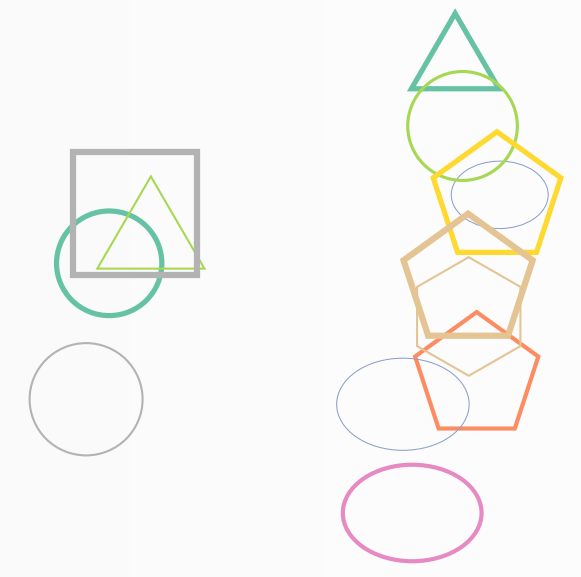[{"shape": "triangle", "thickness": 2.5, "radius": 0.43, "center": [0.783, 0.889]}, {"shape": "circle", "thickness": 2.5, "radius": 0.45, "center": [0.188, 0.543]}, {"shape": "pentagon", "thickness": 2, "radius": 0.56, "center": [0.82, 0.347]}, {"shape": "oval", "thickness": 0.5, "radius": 0.57, "center": [0.693, 0.299]}, {"shape": "oval", "thickness": 0.5, "radius": 0.42, "center": [0.86, 0.662]}, {"shape": "oval", "thickness": 2, "radius": 0.6, "center": [0.709, 0.111]}, {"shape": "circle", "thickness": 1.5, "radius": 0.47, "center": [0.796, 0.781]}, {"shape": "triangle", "thickness": 1, "radius": 0.53, "center": [0.26, 0.587]}, {"shape": "pentagon", "thickness": 2.5, "radius": 0.58, "center": [0.855, 0.655]}, {"shape": "pentagon", "thickness": 3, "radius": 0.58, "center": [0.805, 0.512]}, {"shape": "hexagon", "thickness": 1, "radius": 0.51, "center": [0.806, 0.451]}, {"shape": "circle", "thickness": 1, "radius": 0.49, "center": [0.148, 0.308]}, {"shape": "square", "thickness": 3, "radius": 0.53, "center": [0.232, 0.629]}]